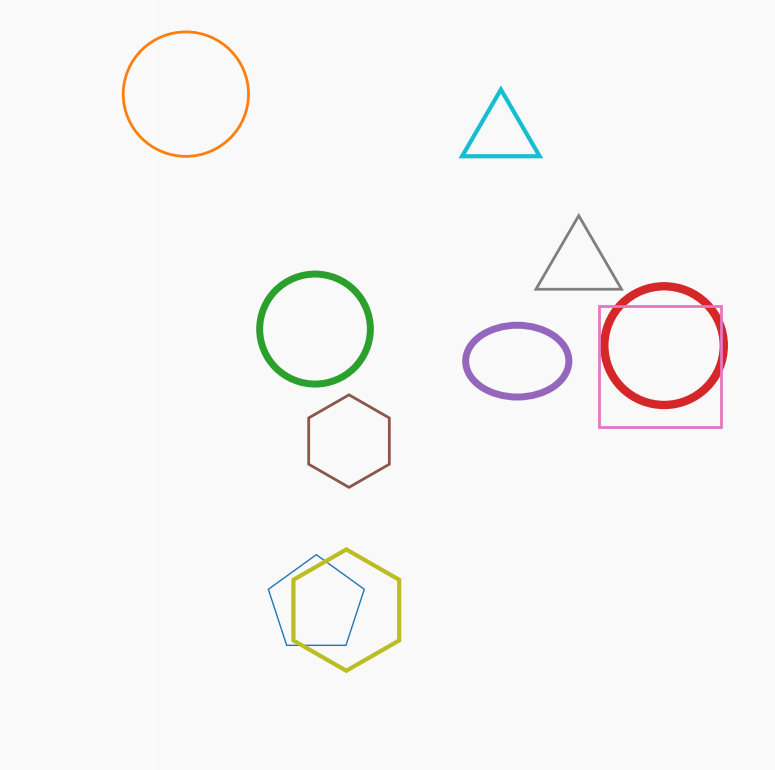[{"shape": "pentagon", "thickness": 0.5, "radius": 0.33, "center": [0.408, 0.215]}, {"shape": "circle", "thickness": 1, "radius": 0.4, "center": [0.24, 0.878]}, {"shape": "circle", "thickness": 2.5, "radius": 0.36, "center": [0.406, 0.573]}, {"shape": "circle", "thickness": 3, "radius": 0.39, "center": [0.857, 0.551]}, {"shape": "oval", "thickness": 2.5, "radius": 0.33, "center": [0.667, 0.531]}, {"shape": "hexagon", "thickness": 1, "radius": 0.3, "center": [0.45, 0.427]}, {"shape": "square", "thickness": 1, "radius": 0.39, "center": [0.851, 0.524]}, {"shape": "triangle", "thickness": 1, "radius": 0.32, "center": [0.747, 0.656]}, {"shape": "hexagon", "thickness": 1.5, "radius": 0.39, "center": [0.447, 0.208]}, {"shape": "triangle", "thickness": 1.5, "radius": 0.29, "center": [0.646, 0.826]}]